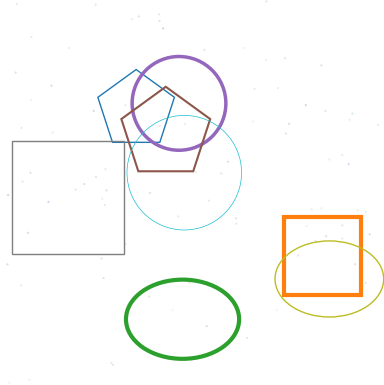[{"shape": "pentagon", "thickness": 1, "radius": 0.52, "center": [0.354, 0.715]}, {"shape": "square", "thickness": 3, "radius": 0.5, "center": [0.838, 0.335]}, {"shape": "oval", "thickness": 3, "radius": 0.73, "center": [0.474, 0.171]}, {"shape": "circle", "thickness": 2.5, "radius": 0.61, "center": [0.465, 0.731]}, {"shape": "pentagon", "thickness": 1.5, "radius": 0.61, "center": [0.431, 0.653]}, {"shape": "square", "thickness": 1, "radius": 0.73, "center": [0.176, 0.487]}, {"shape": "oval", "thickness": 1, "radius": 0.71, "center": [0.855, 0.275]}, {"shape": "circle", "thickness": 0.5, "radius": 0.74, "center": [0.479, 0.551]}]